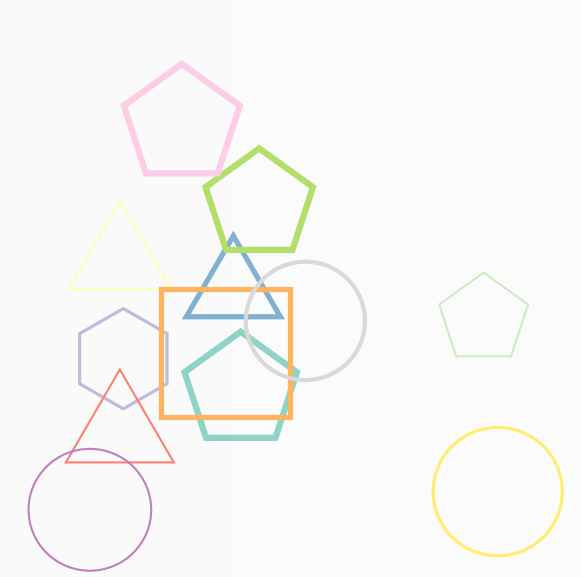[{"shape": "pentagon", "thickness": 3, "radius": 0.51, "center": [0.414, 0.323]}, {"shape": "triangle", "thickness": 1, "radius": 0.51, "center": [0.206, 0.55]}, {"shape": "hexagon", "thickness": 1.5, "radius": 0.43, "center": [0.212, 0.378]}, {"shape": "triangle", "thickness": 1, "radius": 0.54, "center": [0.206, 0.252]}, {"shape": "triangle", "thickness": 2.5, "radius": 0.47, "center": [0.401, 0.497]}, {"shape": "square", "thickness": 2.5, "radius": 0.56, "center": [0.388, 0.388]}, {"shape": "pentagon", "thickness": 3, "radius": 0.49, "center": [0.446, 0.645]}, {"shape": "pentagon", "thickness": 3, "radius": 0.52, "center": [0.313, 0.784]}, {"shape": "circle", "thickness": 2, "radius": 0.51, "center": [0.525, 0.443]}, {"shape": "circle", "thickness": 1, "radius": 0.53, "center": [0.155, 0.116]}, {"shape": "pentagon", "thickness": 1, "radius": 0.4, "center": [0.832, 0.447]}, {"shape": "circle", "thickness": 1.5, "radius": 0.56, "center": [0.856, 0.148]}]